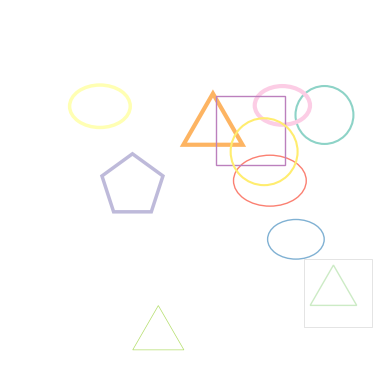[{"shape": "circle", "thickness": 1.5, "radius": 0.38, "center": [0.843, 0.701]}, {"shape": "oval", "thickness": 2.5, "radius": 0.39, "center": [0.26, 0.724]}, {"shape": "pentagon", "thickness": 2.5, "radius": 0.42, "center": [0.344, 0.517]}, {"shape": "oval", "thickness": 1, "radius": 0.47, "center": [0.701, 0.531]}, {"shape": "oval", "thickness": 1, "radius": 0.37, "center": [0.769, 0.378]}, {"shape": "triangle", "thickness": 3, "radius": 0.44, "center": [0.553, 0.668]}, {"shape": "triangle", "thickness": 0.5, "radius": 0.38, "center": [0.411, 0.13]}, {"shape": "oval", "thickness": 3, "radius": 0.36, "center": [0.733, 0.726]}, {"shape": "square", "thickness": 0.5, "radius": 0.44, "center": [0.879, 0.238]}, {"shape": "square", "thickness": 1, "radius": 0.45, "center": [0.651, 0.66]}, {"shape": "triangle", "thickness": 1, "radius": 0.35, "center": [0.866, 0.242]}, {"shape": "circle", "thickness": 1.5, "radius": 0.43, "center": [0.686, 0.606]}]